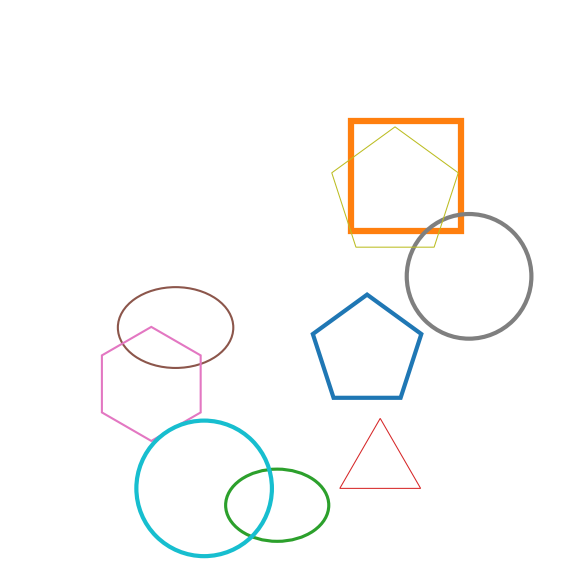[{"shape": "pentagon", "thickness": 2, "radius": 0.49, "center": [0.636, 0.39]}, {"shape": "square", "thickness": 3, "radius": 0.47, "center": [0.703, 0.694]}, {"shape": "oval", "thickness": 1.5, "radius": 0.45, "center": [0.48, 0.124]}, {"shape": "triangle", "thickness": 0.5, "radius": 0.4, "center": [0.658, 0.194]}, {"shape": "oval", "thickness": 1, "radius": 0.5, "center": [0.304, 0.432]}, {"shape": "hexagon", "thickness": 1, "radius": 0.49, "center": [0.262, 0.334]}, {"shape": "circle", "thickness": 2, "radius": 0.54, "center": [0.812, 0.521]}, {"shape": "pentagon", "thickness": 0.5, "radius": 0.58, "center": [0.684, 0.664]}, {"shape": "circle", "thickness": 2, "radius": 0.59, "center": [0.353, 0.153]}]